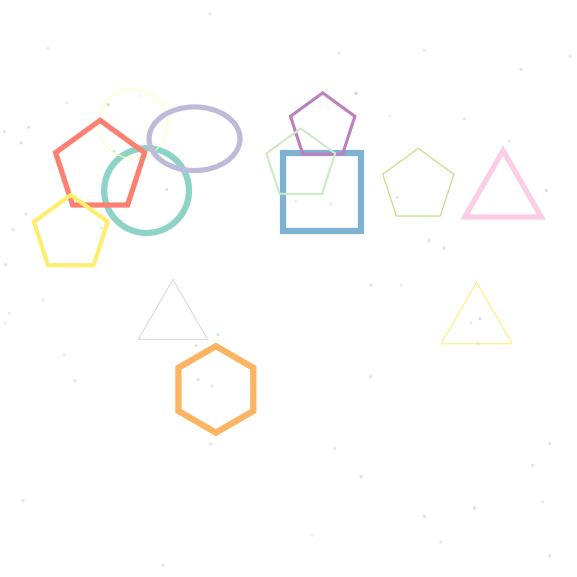[{"shape": "circle", "thickness": 3, "radius": 0.37, "center": [0.254, 0.669]}, {"shape": "circle", "thickness": 0.5, "radius": 0.3, "center": [0.23, 0.785]}, {"shape": "oval", "thickness": 2.5, "radius": 0.39, "center": [0.337, 0.759]}, {"shape": "pentagon", "thickness": 2.5, "radius": 0.41, "center": [0.173, 0.71]}, {"shape": "square", "thickness": 3, "radius": 0.34, "center": [0.558, 0.666]}, {"shape": "hexagon", "thickness": 3, "radius": 0.37, "center": [0.374, 0.325]}, {"shape": "pentagon", "thickness": 0.5, "radius": 0.32, "center": [0.724, 0.677]}, {"shape": "triangle", "thickness": 2.5, "radius": 0.38, "center": [0.871, 0.662]}, {"shape": "triangle", "thickness": 0.5, "radius": 0.35, "center": [0.3, 0.446]}, {"shape": "pentagon", "thickness": 1.5, "radius": 0.29, "center": [0.559, 0.78]}, {"shape": "pentagon", "thickness": 1, "radius": 0.31, "center": [0.521, 0.714]}, {"shape": "triangle", "thickness": 0.5, "radius": 0.35, "center": [0.825, 0.439]}, {"shape": "pentagon", "thickness": 2, "radius": 0.34, "center": [0.123, 0.594]}]